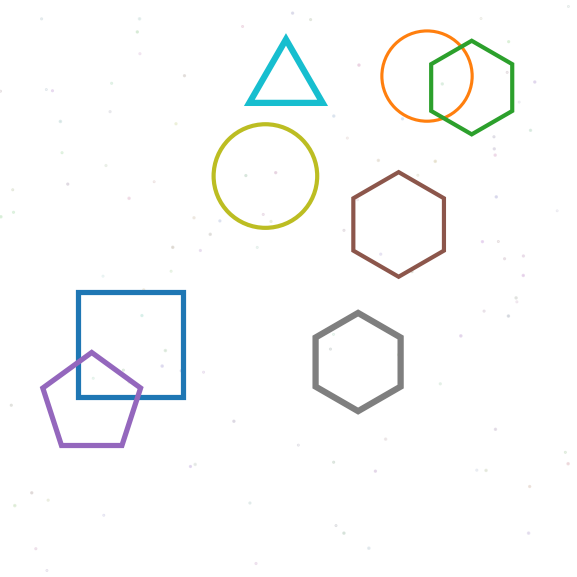[{"shape": "square", "thickness": 2.5, "radius": 0.46, "center": [0.226, 0.402]}, {"shape": "circle", "thickness": 1.5, "radius": 0.39, "center": [0.739, 0.867]}, {"shape": "hexagon", "thickness": 2, "radius": 0.41, "center": [0.817, 0.848]}, {"shape": "pentagon", "thickness": 2.5, "radius": 0.45, "center": [0.159, 0.3]}, {"shape": "hexagon", "thickness": 2, "radius": 0.45, "center": [0.69, 0.61]}, {"shape": "hexagon", "thickness": 3, "radius": 0.43, "center": [0.62, 0.372]}, {"shape": "circle", "thickness": 2, "radius": 0.45, "center": [0.46, 0.694]}, {"shape": "triangle", "thickness": 3, "radius": 0.37, "center": [0.495, 0.858]}]